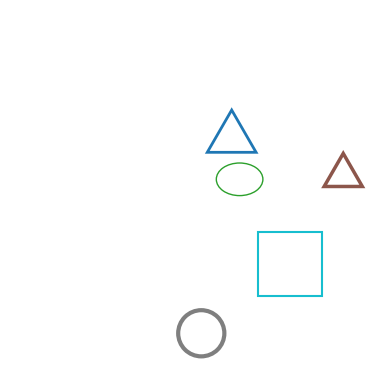[{"shape": "triangle", "thickness": 2, "radius": 0.37, "center": [0.602, 0.641]}, {"shape": "oval", "thickness": 1, "radius": 0.3, "center": [0.622, 0.534]}, {"shape": "triangle", "thickness": 2.5, "radius": 0.29, "center": [0.892, 0.544]}, {"shape": "circle", "thickness": 3, "radius": 0.3, "center": [0.523, 0.134]}, {"shape": "square", "thickness": 1.5, "radius": 0.41, "center": [0.753, 0.314]}]